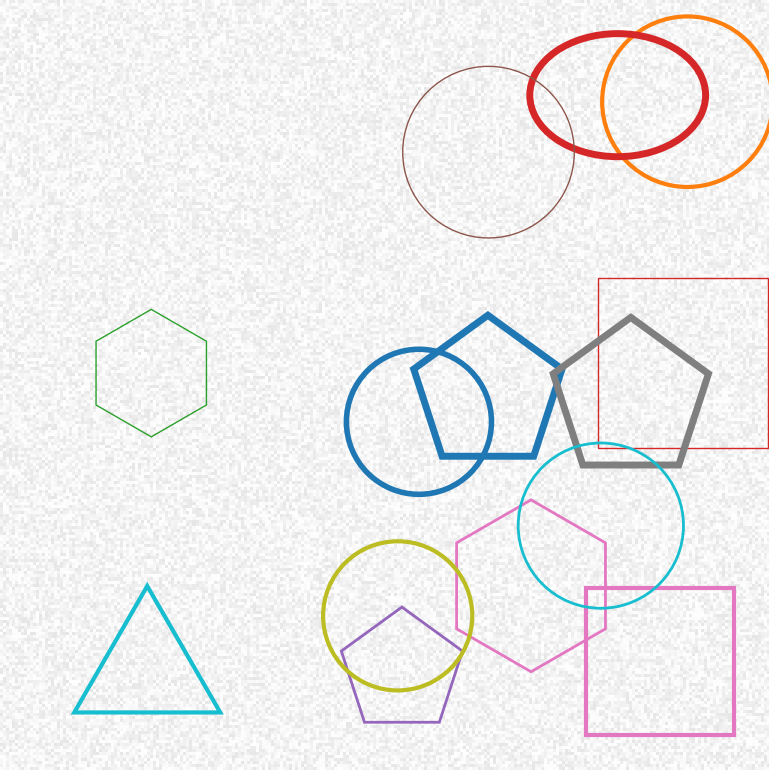[{"shape": "circle", "thickness": 2, "radius": 0.47, "center": [0.544, 0.452]}, {"shape": "pentagon", "thickness": 2.5, "radius": 0.51, "center": [0.634, 0.489]}, {"shape": "circle", "thickness": 1.5, "radius": 0.55, "center": [0.893, 0.868]}, {"shape": "hexagon", "thickness": 0.5, "radius": 0.41, "center": [0.196, 0.515]}, {"shape": "square", "thickness": 0.5, "radius": 0.55, "center": [0.887, 0.529]}, {"shape": "oval", "thickness": 2.5, "radius": 0.57, "center": [0.802, 0.876]}, {"shape": "pentagon", "thickness": 1, "radius": 0.41, "center": [0.522, 0.129]}, {"shape": "circle", "thickness": 0.5, "radius": 0.56, "center": [0.634, 0.802]}, {"shape": "square", "thickness": 1.5, "radius": 0.48, "center": [0.857, 0.141]}, {"shape": "hexagon", "thickness": 1, "radius": 0.56, "center": [0.69, 0.239]}, {"shape": "pentagon", "thickness": 2.5, "radius": 0.53, "center": [0.819, 0.482]}, {"shape": "circle", "thickness": 1.5, "radius": 0.48, "center": [0.516, 0.2]}, {"shape": "triangle", "thickness": 1.5, "radius": 0.55, "center": [0.191, 0.129]}, {"shape": "circle", "thickness": 1, "radius": 0.54, "center": [0.78, 0.317]}]